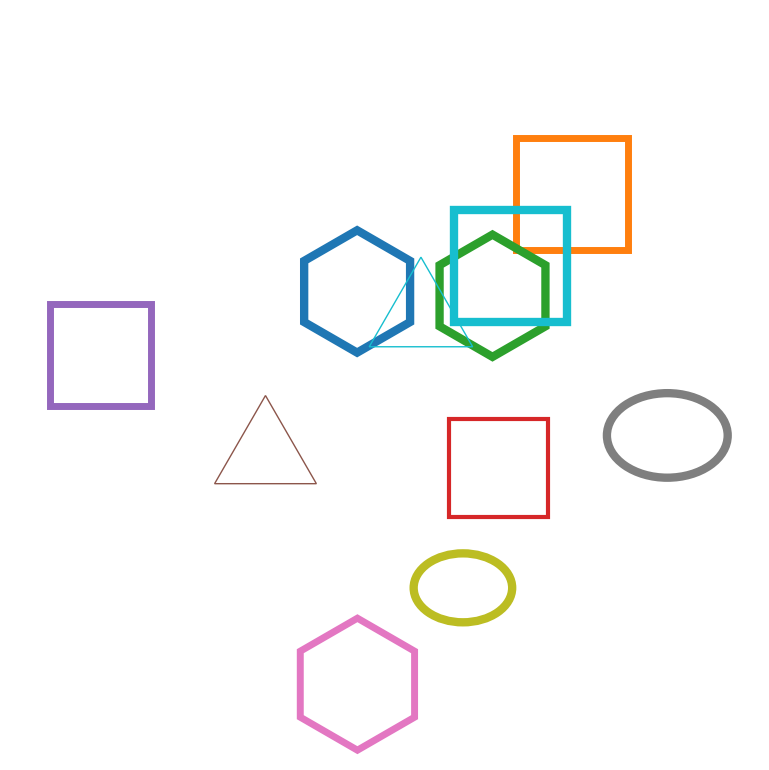[{"shape": "hexagon", "thickness": 3, "radius": 0.4, "center": [0.464, 0.621]}, {"shape": "square", "thickness": 2.5, "radius": 0.36, "center": [0.743, 0.748]}, {"shape": "hexagon", "thickness": 3, "radius": 0.4, "center": [0.64, 0.616]}, {"shape": "square", "thickness": 1.5, "radius": 0.32, "center": [0.648, 0.392]}, {"shape": "square", "thickness": 2.5, "radius": 0.33, "center": [0.131, 0.539]}, {"shape": "triangle", "thickness": 0.5, "radius": 0.38, "center": [0.345, 0.41]}, {"shape": "hexagon", "thickness": 2.5, "radius": 0.43, "center": [0.464, 0.111]}, {"shape": "oval", "thickness": 3, "radius": 0.39, "center": [0.867, 0.435]}, {"shape": "oval", "thickness": 3, "radius": 0.32, "center": [0.601, 0.237]}, {"shape": "square", "thickness": 3, "radius": 0.37, "center": [0.663, 0.655]}, {"shape": "triangle", "thickness": 0.5, "radius": 0.39, "center": [0.547, 0.588]}]